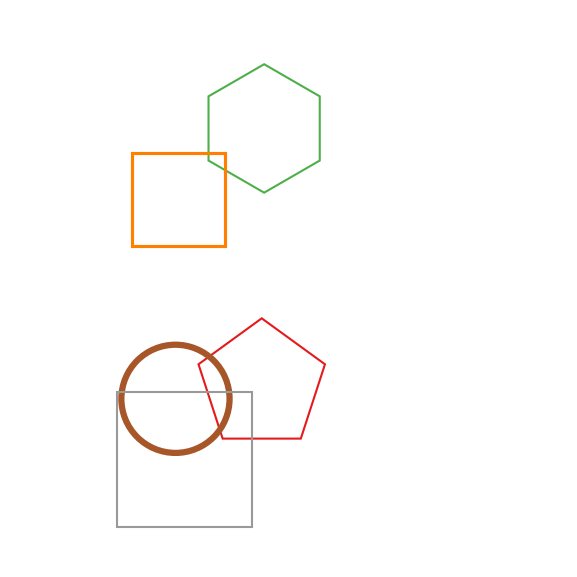[{"shape": "pentagon", "thickness": 1, "radius": 0.58, "center": [0.453, 0.333]}, {"shape": "hexagon", "thickness": 1, "radius": 0.56, "center": [0.457, 0.777]}, {"shape": "square", "thickness": 1.5, "radius": 0.4, "center": [0.31, 0.653]}, {"shape": "circle", "thickness": 3, "radius": 0.47, "center": [0.304, 0.309]}, {"shape": "square", "thickness": 1, "radius": 0.59, "center": [0.319, 0.204]}]